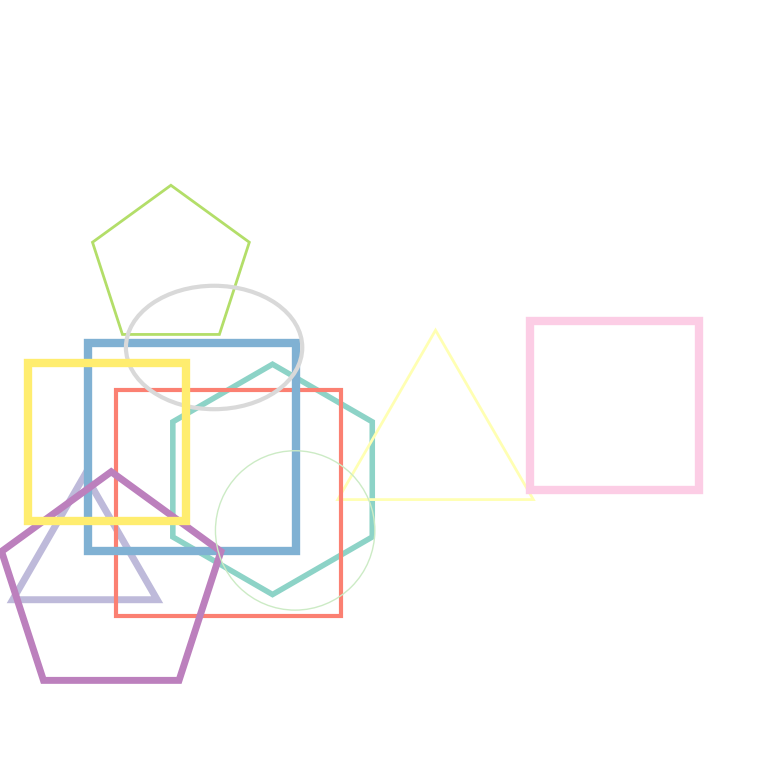[{"shape": "hexagon", "thickness": 2, "radius": 0.75, "center": [0.354, 0.377]}, {"shape": "triangle", "thickness": 1, "radius": 0.73, "center": [0.566, 0.425]}, {"shape": "triangle", "thickness": 2.5, "radius": 0.54, "center": [0.11, 0.275]}, {"shape": "square", "thickness": 1.5, "radius": 0.73, "center": [0.297, 0.347]}, {"shape": "square", "thickness": 3, "radius": 0.67, "center": [0.249, 0.42]}, {"shape": "pentagon", "thickness": 1, "radius": 0.54, "center": [0.222, 0.652]}, {"shape": "square", "thickness": 3, "radius": 0.55, "center": [0.798, 0.473]}, {"shape": "oval", "thickness": 1.5, "radius": 0.57, "center": [0.278, 0.549]}, {"shape": "pentagon", "thickness": 2.5, "radius": 0.75, "center": [0.144, 0.238]}, {"shape": "circle", "thickness": 0.5, "radius": 0.52, "center": [0.383, 0.311]}, {"shape": "square", "thickness": 3, "radius": 0.51, "center": [0.139, 0.426]}]